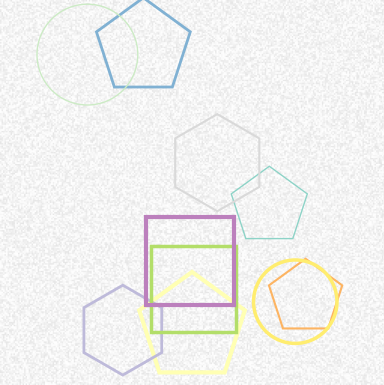[{"shape": "pentagon", "thickness": 1, "radius": 0.52, "center": [0.699, 0.464]}, {"shape": "pentagon", "thickness": 3, "radius": 0.72, "center": [0.499, 0.149]}, {"shape": "hexagon", "thickness": 2, "radius": 0.58, "center": [0.319, 0.143]}, {"shape": "pentagon", "thickness": 2, "radius": 0.64, "center": [0.372, 0.878]}, {"shape": "pentagon", "thickness": 1.5, "radius": 0.5, "center": [0.794, 0.228]}, {"shape": "square", "thickness": 2.5, "radius": 0.56, "center": [0.503, 0.249]}, {"shape": "hexagon", "thickness": 1.5, "radius": 0.63, "center": [0.564, 0.577]}, {"shape": "square", "thickness": 3, "radius": 0.57, "center": [0.493, 0.322]}, {"shape": "circle", "thickness": 1, "radius": 0.65, "center": [0.227, 0.858]}, {"shape": "circle", "thickness": 2.5, "radius": 0.54, "center": [0.767, 0.216]}]